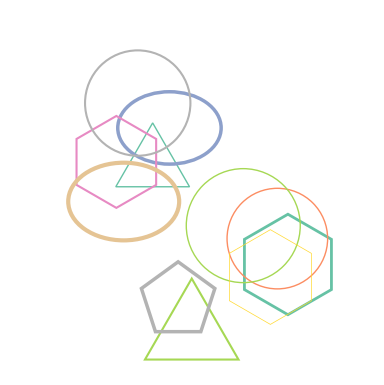[{"shape": "hexagon", "thickness": 2, "radius": 0.65, "center": [0.748, 0.313]}, {"shape": "triangle", "thickness": 1, "radius": 0.55, "center": [0.397, 0.57]}, {"shape": "circle", "thickness": 1, "radius": 0.65, "center": [0.72, 0.38]}, {"shape": "oval", "thickness": 2.5, "radius": 0.67, "center": [0.44, 0.668]}, {"shape": "hexagon", "thickness": 1.5, "radius": 0.6, "center": [0.302, 0.579]}, {"shape": "circle", "thickness": 1, "radius": 0.74, "center": [0.632, 0.414]}, {"shape": "triangle", "thickness": 1.5, "radius": 0.7, "center": [0.498, 0.136]}, {"shape": "hexagon", "thickness": 0.5, "radius": 0.62, "center": [0.702, 0.28]}, {"shape": "oval", "thickness": 3, "radius": 0.72, "center": [0.321, 0.477]}, {"shape": "pentagon", "thickness": 2.5, "radius": 0.5, "center": [0.463, 0.22]}, {"shape": "circle", "thickness": 1.5, "radius": 0.68, "center": [0.358, 0.732]}]